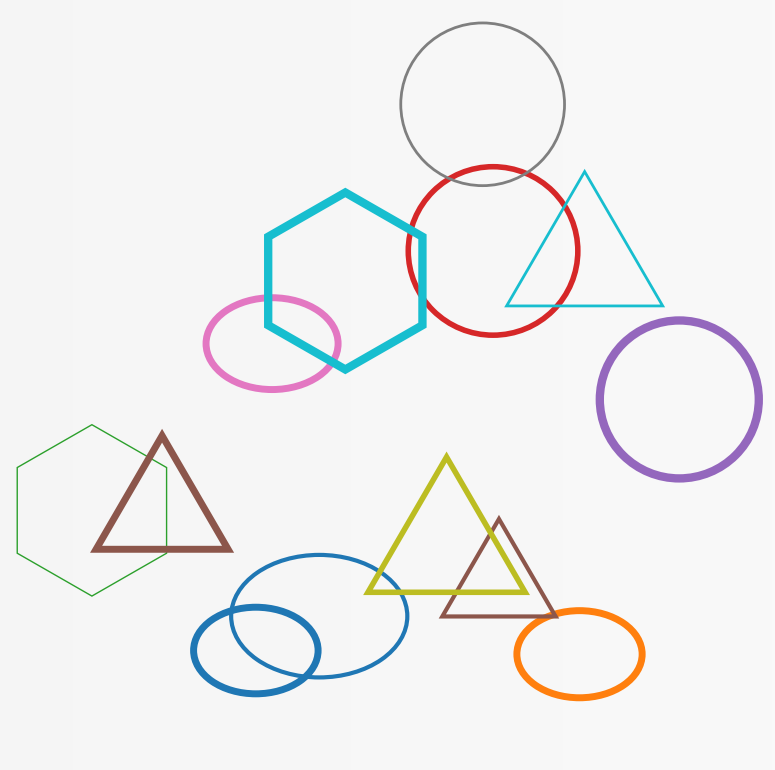[{"shape": "oval", "thickness": 1.5, "radius": 0.57, "center": [0.412, 0.2]}, {"shape": "oval", "thickness": 2.5, "radius": 0.4, "center": [0.33, 0.155]}, {"shape": "oval", "thickness": 2.5, "radius": 0.4, "center": [0.748, 0.15]}, {"shape": "hexagon", "thickness": 0.5, "radius": 0.56, "center": [0.119, 0.337]}, {"shape": "circle", "thickness": 2, "radius": 0.55, "center": [0.636, 0.674]}, {"shape": "circle", "thickness": 3, "radius": 0.51, "center": [0.877, 0.481]}, {"shape": "triangle", "thickness": 2.5, "radius": 0.49, "center": [0.209, 0.336]}, {"shape": "triangle", "thickness": 1.5, "radius": 0.42, "center": [0.644, 0.242]}, {"shape": "oval", "thickness": 2.5, "radius": 0.43, "center": [0.351, 0.554]}, {"shape": "circle", "thickness": 1, "radius": 0.53, "center": [0.623, 0.865]}, {"shape": "triangle", "thickness": 2, "radius": 0.59, "center": [0.576, 0.289]}, {"shape": "triangle", "thickness": 1, "radius": 0.58, "center": [0.754, 0.661]}, {"shape": "hexagon", "thickness": 3, "radius": 0.57, "center": [0.446, 0.635]}]